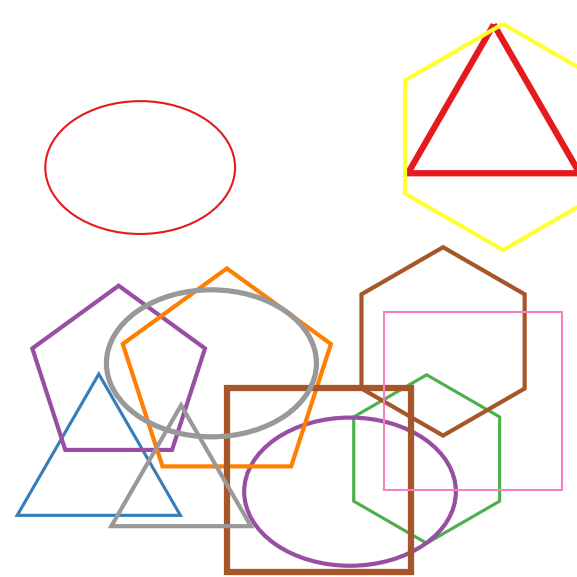[{"shape": "oval", "thickness": 1, "radius": 0.82, "center": [0.243, 0.709]}, {"shape": "triangle", "thickness": 3, "radius": 0.86, "center": [0.855, 0.785]}, {"shape": "triangle", "thickness": 1.5, "radius": 0.82, "center": [0.171, 0.188]}, {"shape": "hexagon", "thickness": 1.5, "radius": 0.73, "center": [0.739, 0.204]}, {"shape": "oval", "thickness": 2, "radius": 0.92, "center": [0.606, 0.148]}, {"shape": "pentagon", "thickness": 2, "radius": 0.79, "center": [0.205, 0.347]}, {"shape": "pentagon", "thickness": 2, "radius": 0.95, "center": [0.393, 0.345]}, {"shape": "hexagon", "thickness": 2, "radius": 0.98, "center": [0.871, 0.762]}, {"shape": "square", "thickness": 3, "radius": 0.79, "center": [0.552, 0.168]}, {"shape": "hexagon", "thickness": 2, "radius": 0.82, "center": [0.767, 0.408]}, {"shape": "square", "thickness": 1, "radius": 0.77, "center": [0.819, 0.304]}, {"shape": "triangle", "thickness": 2, "radius": 0.7, "center": [0.314, 0.158]}, {"shape": "oval", "thickness": 2.5, "radius": 0.91, "center": [0.366, 0.37]}]